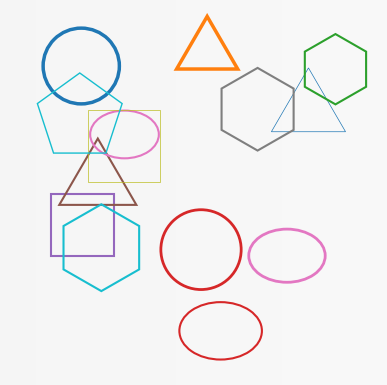[{"shape": "circle", "thickness": 2.5, "radius": 0.49, "center": [0.21, 0.829]}, {"shape": "triangle", "thickness": 0.5, "radius": 0.55, "center": [0.796, 0.713]}, {"shape": "triangle", "thickness": 2.5, "radius": 0.46, "center": [0.535, 0.866]}, {"shape": "hexagon", "thickness": 1.5, "radius": 0.46, "center": [0.866, 0.82]}, {"shape": "oval", "thickness": 1.5, "radius": 0.53, "center": [0.569, 0.141]}, {"shape": "circle", "thickness": 2, "radius": 0.52, "center": [0.519, 0.352]}, {"shape": "square", "thickness": 1.5, "radius": 0.4, "center": [0.212, 0.415]}, {"shape": "triangle", "thickness": 1.5, "radius": 0.57, "center": [0.252, 0.525]}, {"shape": "oval", "thickness": 2, "radius": 0.49, "center": [0.741, 0.336]}, {"shape": "oval", "thickness": 1.5, "radius": 0.44, "center": [0.321, 0.651]}, {"shape": "hexagon", "thickness": 1.5, "radius": 0.54, "center": [0.665, 0.716]}, {"shape": "square", "thickness": 0.5, "radius": 0.47, "center": [0.32, 0.621]}, {"shape": "hexagon", "thickness": 1.5, "radius": 0.56, "center": [0.262, 0.357]}, {"shape": "pentagon", "thickness": 1, "radius": 0.57, "center": [0.206, 0.695]}]